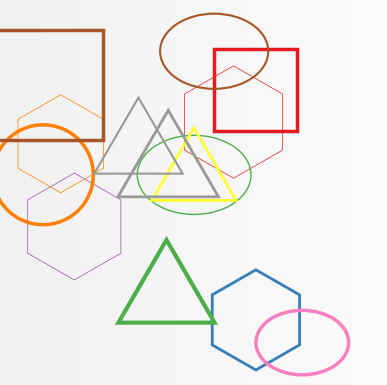[{"shape": "square", "thickness": 2.5, "radius": 0.53, "center": [0.659, 0.766]}, {"shape": "hexagon", "thickness": 0.5, "radius": 0.73, "center": [0.603, 0.683]}, {"shape": "hexagon", "thickness": 2, "radius": 0.65, "center": [0.66, 0.169]}, {"shape": "triangle", "thickness": 3, "radius": 0.72, "center": [0.43, 0.234]}, {"shape": "oval", "thickness": 1, "radius": 0.73, "center": [0.501, 0.546]}, {"shape": "hexagon", "thickness": 0.5, "radius": 0.69, "center": [0.192, 0.412]}, {"shape": "hexagon", "thickness": 0.5, "radius": 0.64, "center": [0.157, 0.627]}, {"shape": "circle", "thickness": 2.5, "radius": 0.65, "center": [0.111, 0.546]}, {"shape": "triangle", "thickness": 2, "radius": 0.63, "center": [0.501, 0.542]}, {"shape": "square", "thickness": 2.5, "radius": 0.71, "center": [0.124, 0.779]}, {"shape": "oval", "thickness": 1.5, "radius": 0.7, "center": [0.553, 0.867]}, {"shape": "oval", "thickness": 2.5, "radius": 0.6, "center": [0.78, 0.11]}, {"shape": "triangle", "thickness": 2, "radius": 0.75, "center": [0.434, 0.564]}, {"shape": "triangle", "thickness": 1.5, "radius": 0.66, "center": [0.357, 0.615]}]